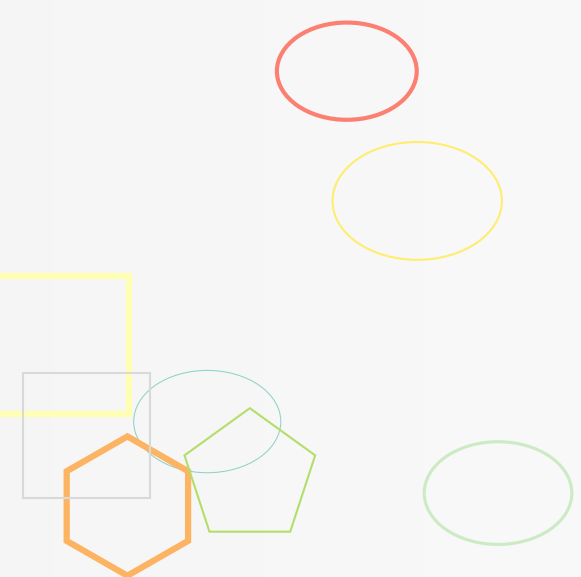[{"shape": "oval", "thickness": 0.5, "radius": 0.63, "center": [0.357, 0.269]}, {"shape": "square", "thickness": 3, "radius": 0.6, "center": [0.103, 0.401]}, {"shape": "oval", "thickness": 2, "radius": 0.6, "center": [0.597, 0.876]}, {"shape": "hexagon", "thickness": 3, "radius": 0.6, "center": [0.219, 0.123]}, {"shape": "pentagon", "thickness": 1, "radius": 0.59, "center": [0.43, 0.174]}, {"shape": "square", "thickness": 1, "radius": 0.54, "center": [0.149, 0.245]}, {"shape": "oval", "thickness": 1.5, "radius": 0.64, "center": [0.857, 0.145]}, {"shape": "oval", "thickness": 1, "radius": 0.73, "center": [0.718, 0.651]}]